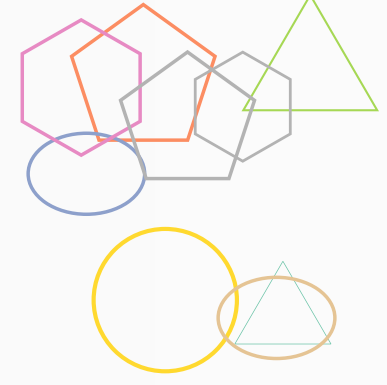[{"shape": "triangle", "thickness": 0.5, "radius": 0.72, "center": [0.73, 0.178]}, {"shape": "pentagon", "thickness": 2.5, "radius": 0.97, "center": [0.37, 0.793]}, {"shape": "oval", "thickness": 2.5, "radius": 0.75, "center": [0.223, 0.549]}, {"shape": "hexagon", "thickness": 2.5, "radius": 0.88, "center": [0.21, 0.773]}, {"shape": "triangle", "thickness": 1.5, "radius": 1.0, "center": [0.801, 0.813]}, {"shape": "circle", "thickness": 3, "radius": 0.92, "center": [0.427, 0.22]}, {"shape": "oval", "thickness": 2.5, "radius": 0.75, "center": [0.714, 0.174]}, {"shape": "pentagon", "thickness": 2.5, "radius": 0.91, "center": [0.484, 0.683]}, {"shape": "hexagon", "thickness": 2, "radius": 0.71, "center": [0.626, 0.723]}]